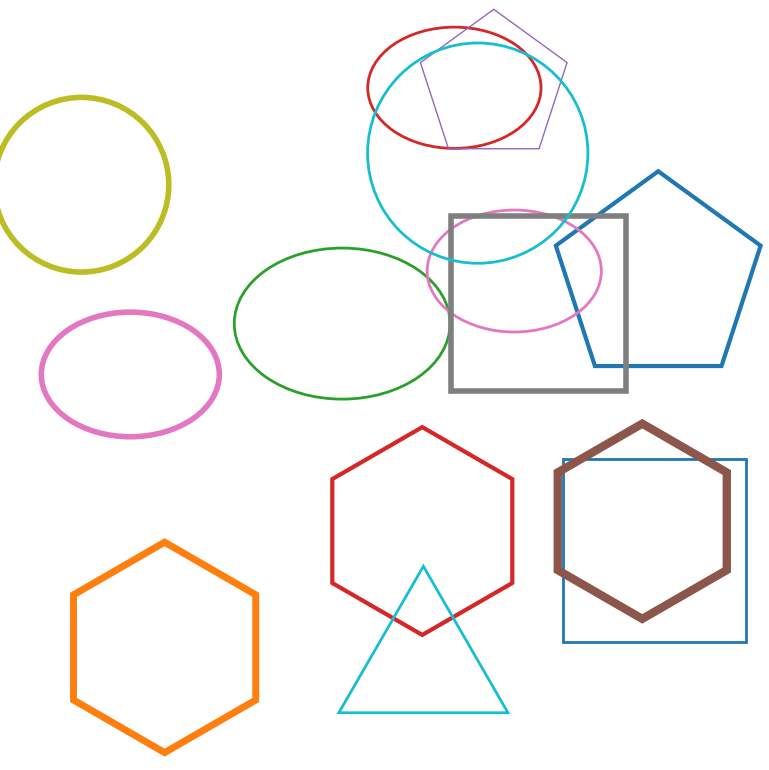[{"shape": "pentagon", "thickness": 1.5, "radius": 0.7, "center": [0.855, 0.638]}, {"shape": "square", "thickness": 1, "radius": 0.6, "center": [0.85, 0.285]}, {"shape": "hexagon", "thickness": 2.5, "radius": 0.68, "center": [0.214, 0.159]}, {"shape": "oval", "thickness": 1, "radius": 0.7, "center": [0.444, 0.58]}, {"shape": "oval", "thickness": 1, "radius": 0.56, "center": [0.59, 0.886]}, {"shape": "hexagon", "thickness": 1.5, "radius": 0.67, "center": [0.548, 0.31]}, {"shape": "pentagon", "thickness": 0.5, "radius": 0.5, "center": [0.641, 0.888]}, {"shape": "hexagon", "thickness": 3, "radius": 0.63, "center": [0.834, 0.323]}, {"shape": "oval", "thickness": 1, "radius": 0.57, "center": [0.668, 0.648]}, {"shape": "oval", "thickness": 2, "radius": 0.58, "center": [0.169, 0.514]}, {"shape": "square", "thickness": 2, "radius": 0.57, "center": [0.7, 0.606]}, {"shape": "circle", "thickness": 2, "radius": 0.57, "center": [0.106, 0.76]}, {"shape": "circle", "thickness": 1, "radius": 0.72, "center": [0.62, 0.801]}, {"shape": "triangle", "thickness": 1, "radius": 0.63, "center": [0.55, 0.138]}]